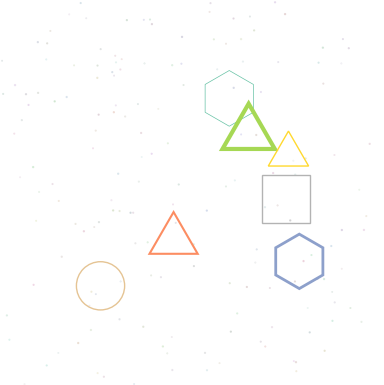[{"shape": "hexagon", "thickness": 0.5, "radius": 0.36, "center": [0.595, 0.744]}, {"shape": "triangle", "thickness": 1.5, "radius": 0.36, "center": [0.451, 0.377]}, {"shape": "hexagon", "thickness": 2, "radius": 0.35, "center": [0.777, 0.321]}, {"shape": "triangle", "thickness": 3, "radius": 0.39, "center": [0.646, 0.652]}, {"shape": "triangle", "thickness": 1, "radius": 0.3, "center": [0.749, 0.599]}, {"shape": "circle", "thickness": 1, "radius": 0.31, "center": [0.261, 0.258]}, {"shape": "square", "thickness": 1, "radius": 0.31, "center": [0.742, 0.483]}]